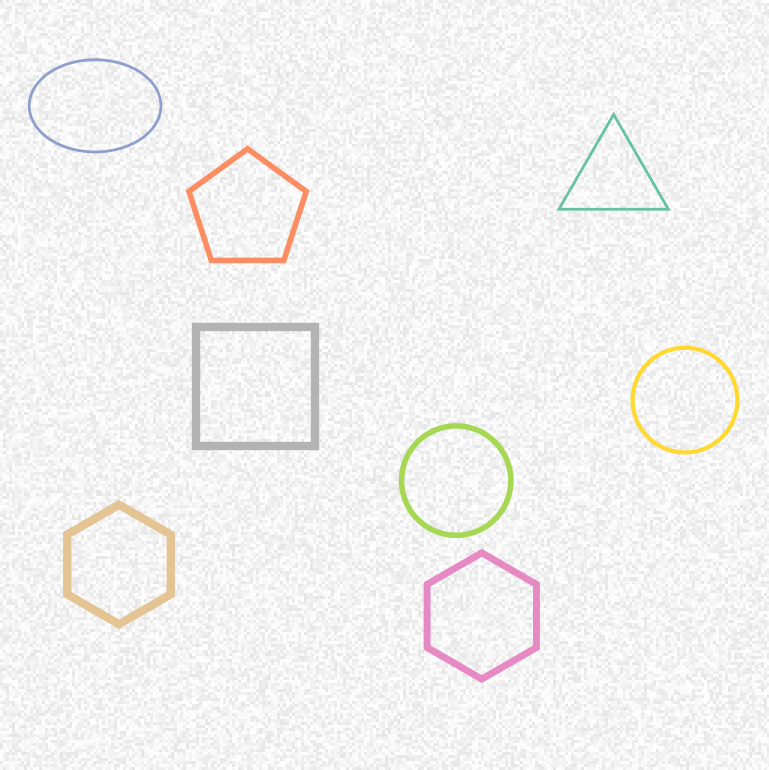[{"shape": "triangle", "thickness": 1, "radius": 0.41, "center": [0.797, 0.769]}, {"shape": "pentagon", "thickness": 2, "radius": 0.4, "center": [0.322, 0.727]}, {"shape": "oval", "thickness": 1, "radius": 0.43, "center": [0.123, 0.863]}, {"shape": "hexagon", "thickness": 2.5, "radius": 0.41, "center": [0.626, 0.2]}, {"shape": "circle", "thickness": 2, "radius": 0.36, "center": [0.592, 0.376]}, {"shape": "circle", "thickness": 1.5, "radius": 0.34, "center": [0.89, 0.48]}, {"shape": "hexagon", "thickness": 3, "radius": 0.39, "center": [0.155, 0.267]}, {"shape": "square", "thickness": 3, "radius": 0.39, "center": [0.332, 0.498]}]